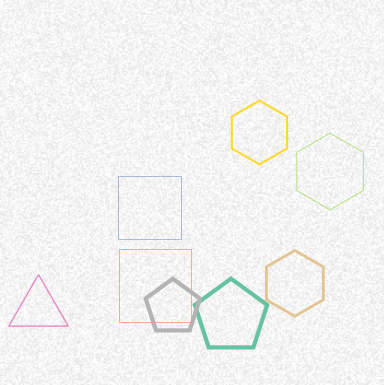[{"shape": "pentagon", "thickness": 3, "radius": 0.49, "center": [0.6, 0.178]}, {"shape": "square", "thickness": 0.5, "radius": 0.47, "center": [0.402, 0.258]}, {"shape": "square", "thickness": 0.5, "radius": 0.41, "center": [0.388, 0.461]}, {"shape": "triangle", "thickness": 1, "radius": 0.45, "center": [0.1, 0.197]}, {"shape": "hexagon", "thickness": 0.5, "radius": 0.5, "center": [0.857, 0.555]}, {"shape": "hexagon", "thickness": 1.5, "radius": 0.41, "center": [0.674, 0.656]}, {"shape": "hexagon", "thickness": 2, "radius": 0.43, "center": [0.766, 0.264]}, {"shape": "pentagon", "thickness": 3, "radius": 0.37, "center": [0.449, 0.202]}]